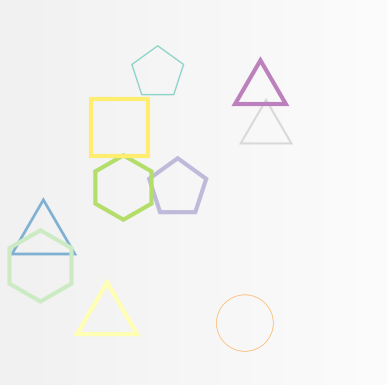[{"shape": "pentagon", "thickness": 1, "radius": 0.35, "center": [0.407, 0.811]}, {"shape": "triangle", "thickness": 3, "radius": 0.45, "center": [0.276, 0.177]}, {"shape": "pentagon", "thickness": 3, "radius": 0.39, "center": [0.459, 0.512]}, {"shape": "triangle", "thickness": 2, "radius": 0.47, "center": [0.112, 0.387]}, {"shape": "circle", "thickness": 0.5, "radius": 0.37, "center": [0.632, 0.161]}, {"shape": "hexagon", "thickness": 3, "radius": 0.42, "center": [0.319, 0.513]}, {"shape": "triangle", "thickness": 1.5, "radius": 0.38, "center": [0.687, 0.665]}, {"shape": "triangle", "thickness": 3, "radius": 0.38, "center": [0.672, 0.768]}, {"shape": "hexagon", "thickness": 3, "radius": 0.46, "center": [0.104, 0.309]}, {"shape": "square", "thickness": 3, "radius": 0.37, "center": [0.309, 0.669]}]